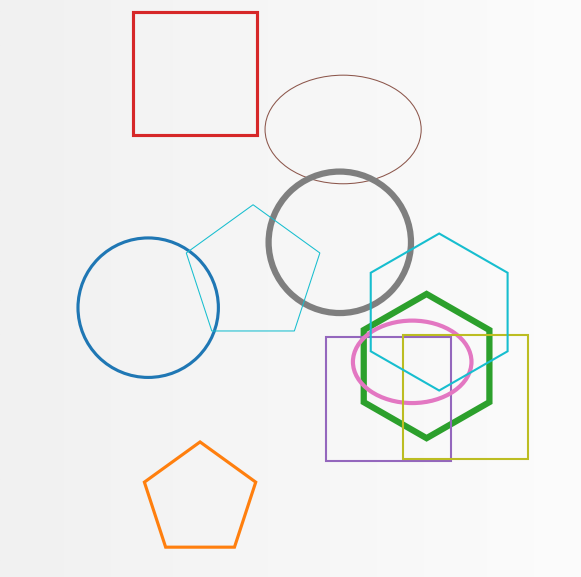[{"shape": "circle", "thickness": 1.5, "radius": 0.6, "center": [0.255, 0.466]}, {"shape": "pentagon", "thickness": 1.5, "radius": 0.5, "center": [0.344, 0.133]}, {"shape": "hexagon", "thickness": 3, "radius": 0.62, "center": [0.734, 0.365]}, {"shape": "square", "thickness": 1.5, "radius": 0.53, "center": [0.336, 0.872]}, {"shape": "square", "thickness": 1, "radius": 0.54, "center": [0.669, 0.309]}, {"shape": "oval", "thickness": 0.5, "radius": 0.67, "center": [0.59, 0.775]}, {"shape": "oval", "thickness": 2, "radius": 0.51, "center": [0.709, 0.373]}, {"shape": "circle", "thickness": 3, "radius": 0.61, "center": [0.585, 0.58]}, {"shape": "square", "thickness": 1, "radius": 0.54, "center": [0.801, 0.312]}, {"shape": "hexagon", "thickness": 1, "radius": 0.68, "center": [0.756, 0.459]}, {"shape": "pentagon", "thickness": 0.5, "radius": 0.6, "center": [0.435, 0.524]}]